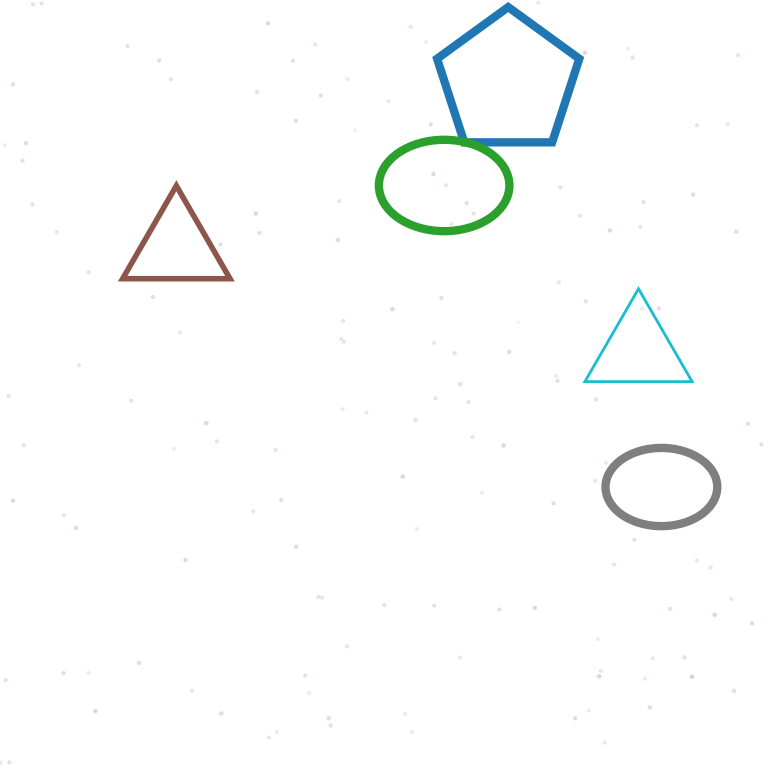[{"shape": "pentagon", "thickness": 3, "radius": 0.49, "center": [0.66, 0.894]}, {"shape": "oval", "thickness": 3, "radius": 0.42, "center": [0.577, 0.759]}, {"shape": "triangle", "thickness": 2, "radius": 0.4, "center": [0.229, 0.678]}, {"shape": "oval", "thickness": 3, "radius": 0.36, "center": [0.859, 0.367]}, {"shape": "triangle", "thickness": 1, "radius": 0.4, "center": [0.829, 0.545]}]